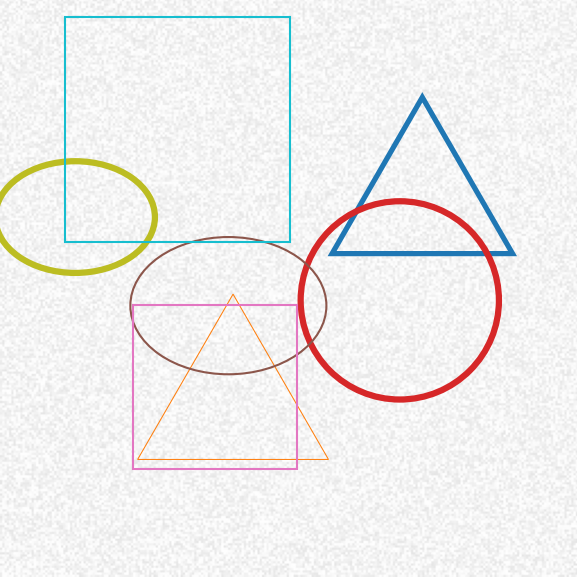[{"shape": "triangle", "thickness": 2.5, "radius": 0.9, "center": [0.731, 0.65]}, {"shape": "triangle", "thickness": 0.5, "radius": 0.95, "center": [0.404, 0.299]}, {"shape": "circle", "thickness": 3, "radius": 0.86, "center": [0.692, 0.479]}, {"shape": "oval", "thickness": 1, "radius": 0.85, "center": [0.395, 0.47]}, {"shape": "square", "thickness": 1, "radius": 0.71, "center": [0.373, 0.329]}, {"shape": "oval", "thickness": 3, "radius": 0.69, "center": [0.13, 0.623]}, {"shape": "square", "thickness": 1, "radius": 0.97, "center": [0.308, 0.775]}]